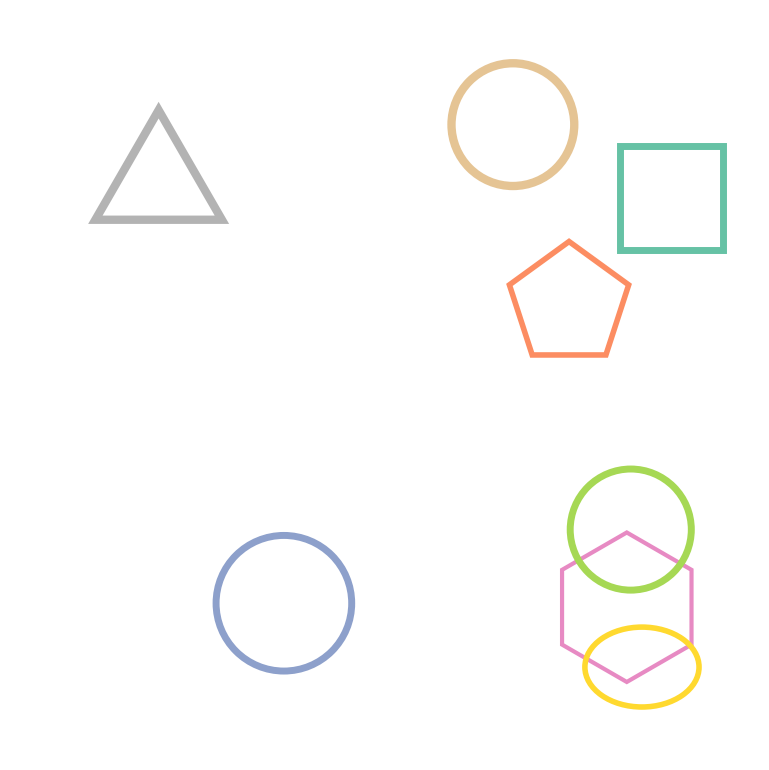[{"shape": "square", "thickness": 2.5, "radius": 0.34, "center": [0.872, 0.743]}, {"shape": "pentagon", "thickness": 2, "radius": 0.41, "center": [0.739, 0.605]}, {"shape": "circle", "thickness": 2.5, "radius": 0.44, "center": [0.369, 0.217]}, {"shape": "hexagon", "thickness": 1.5, "radius": 0.49, "center": [0.814, 0.211]}, {"shape": "circle", "thickness": 2.5, "radius": 0.39, "center": [0.819, 0.312]}, {"shape": "oval", "thickness": 2, "radius": 0.37, "center": [0.834, 0.134]}, {"shape": "circle", "thickness": 3, "radius": 0.4, "center": [0.666, 0.838]}, {"shape": "triangle", "thickness": 3, "radius": 0.47, "center": [0.206, 0.762]}]